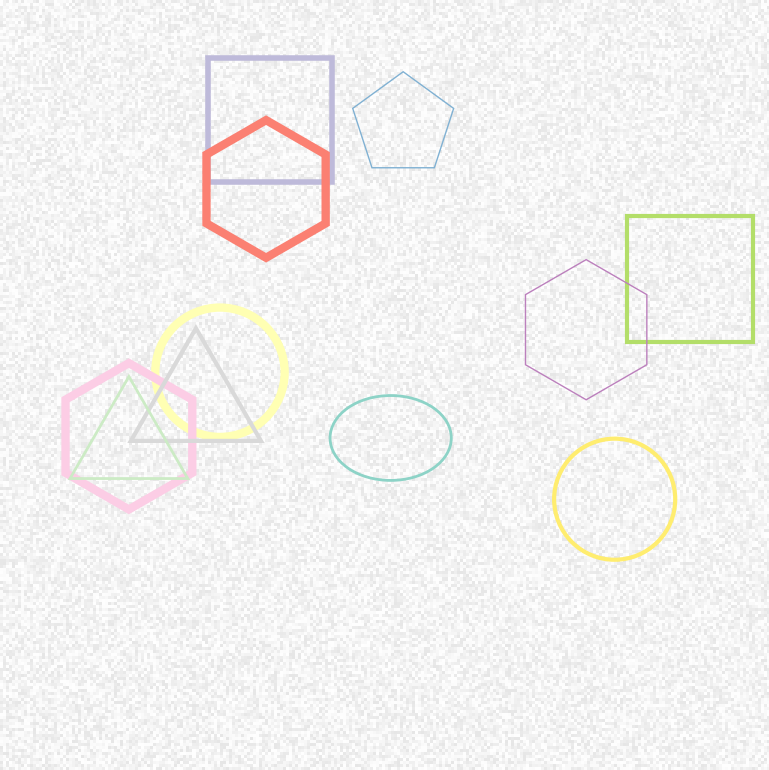[{"shape": "oval", "thickness": 1, "radius": 0.39, "center": [0.507, 0.431]}, {"shape": "circle", "thickness": 3, "radius": 0.42, "center": [0.286, 0.517]}, {"shape": "square", "thickness": 2, "radius": 0.4, "center": [0.351, 0.845]}, {"shape": "hexagon", "thickness": 3, "radius": 0.45, "center": [0.346, 0.755]}, {"shape": "pentagon", "thickness": 0.5, "radius": 0.34, "center": [0.524, 0.838]}, {"shape": "square", "thickness": 1.5, "radius": 0.41, "center": [0.896, 0.638]}, {"shape": "hexagon", "thickness": 3, "radius": 0.48, "center": [0.167, 0.433]}, {"shape": "triangle", "thickness": 1.5, "radius": 0.49, "center": [0.254, 0.476]}, {"shape": "hexagon", "thickness": 0.5, "radius": 0.45, "center": [0.761, 0.572]}, {"shape": "triangle", "thickness": 1, "radius": 0.44, "center": [0.167, 0.423]}, {"shape": "circle", "thickness": 1.5, "radius": 0.39, "center": [0.798, 0.352]}]